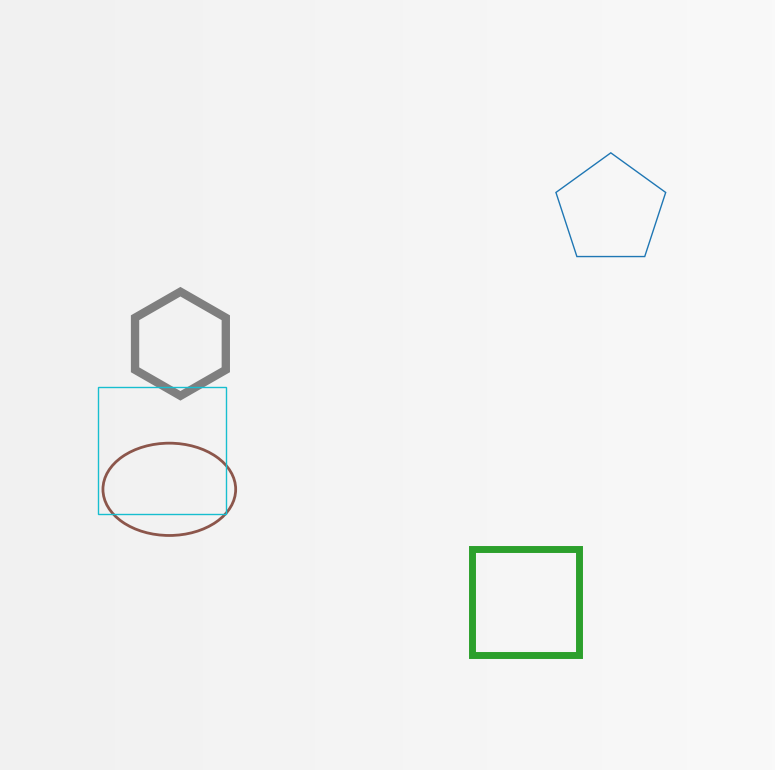[{"shape": "pentagon", "thickness": 0.5, "radius": 0.37, "center": [0.788, 0.727]}, {"shape": "square", "thickness": 2.5, "radius": 0.34, "center": [0.678, 0.218]}, {"shape": "oval", "thickness": 1, "radius": 0.43, "center": [0.218, 0.365]}, {"shape": "hexagon", "thickness": 3, "radius": 0.34, "center": [0.233, 0.554]}, {"shape": "square", "thickness": 0.5, "radius": 0.41, "center": [0.209, 0.415]}]